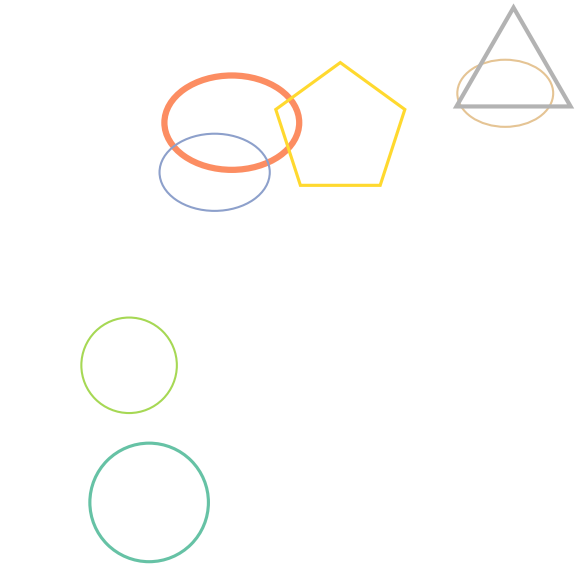[{"shape": "circle", "thickness": 1.5, "radius": 0.51, "center": [0.258, 0.129]}, {"shape": "oval", "thickness": 3, "radius": 0.58, "center": [0.401, 0.787]}, {"shape": "oval", "thickness": 1, "radius": 0.48, "center": [0.372, 0.701]}, {"shape": "circle", "thickness": 1, "radius": 0.41, "center": [0.224, 0.367]}, {"shape": "pentagon", "thickness": 1.5, "radius": 0.59, "center": [0.589, 0.773]}, {"shape": "oval", "thickness": 1, "radius": 0.42, "center": [0.875, 0.838]}, {"shape": "triangle", "thickness": 2, "radius": 0.57, "center": [0.889, 0.872]}]